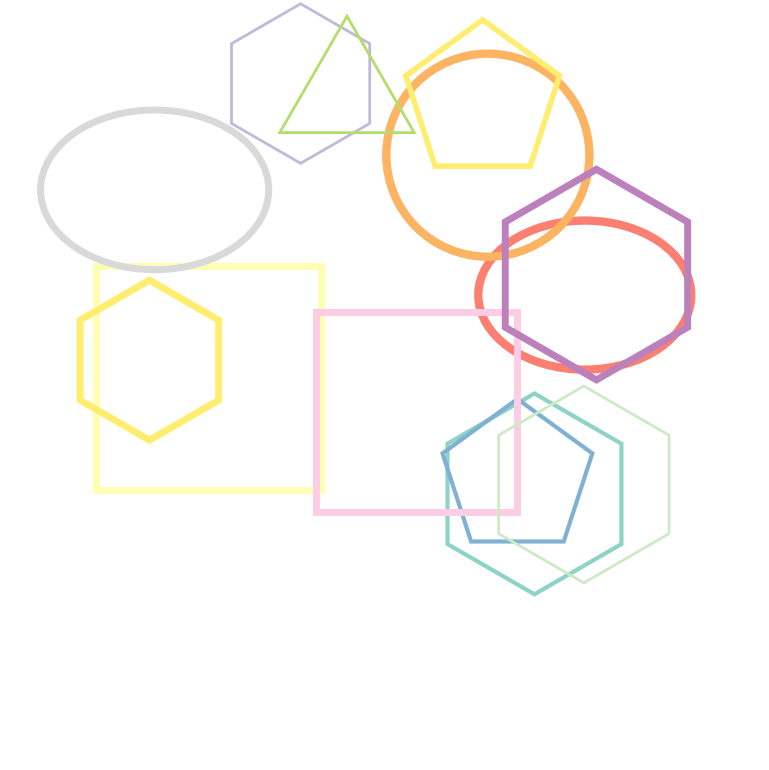[{"shape": "hexagon", "thickness": 1.5, "radius": 0.65, "center": [0.694, 0.359]}, {"shape": "square", "thickness": 2.5, "radius": 0.73, "center": [0.271, 0.509]}, {"shape": "hexagon", "thickness": 1, "radius": 0.52, "center": [0.39, 0.891]}, {"shape": "oval", "thickness": 3, "radius": 0.69, "center": [0.759, 0.617]}, {"shape": "pentagon", "thickness": 1.5, "radius": 0.51, "center": [0.672, 0.38]}, {"shape": "circle", "thickness": 3, "radius": 0.66, "center": [0.634, 0.798]}, {"shape": "triangle", "thickness": 1, "radius": 0.5, "center": [0.451, 0.878]}, {"shape": "square", "thickness": 2.5, "radius": 0.65, "center": [0.541, 0.465]}, {"shape": "oval", "thickness": 2.5, "radius": 0.74, "center": [0.201, 0.753]}, {"shape": "hexagon", "thickness": 2.5, "radius": 0.68, "center": [0.775, 0.643]}, {"shape": "hexagon", "thickness": 1, "radius": 0.64, "center": [0.758, 0.371]}, {"shape": "pentagon", "thickness": 2, "radius": 0.53, "center": [0.627, 0.869]}, {"shape": "hexagon", "thickness": 2.5, "radius": 0.52, "center": [0.194, 0.532]}]